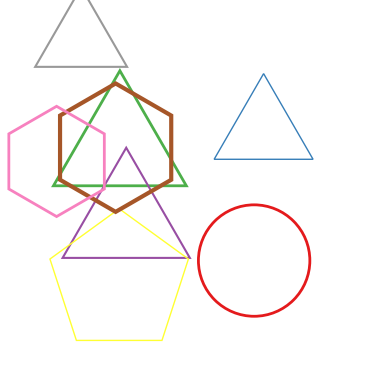[{"shape": "circle", "thickness": 2, "radius": 0.72, "center": [0.66, 0.323]}, {"shape": "triangle", "thickness": 1, "radius": 0.74, "center": [0.685, 0.66]}, {"shape": "triangle", "thickness": 2, "radius": 1.0, "center": [0.311, 0.617]}, {"shape": "triangle", "thickness": 1.5, "radius": 0.95, "center": [0.328, 0.426]}, {"shape": "pentagon", "thickness": 1, "radius": 0.95, "center": [0.31, 0.269]}, {"shape": "hexagon", "thickness": 3, "radius": 0.83, "center": [0.3, 0.616]}, {"shape": "hexagon", "thickness": 2, "radius": 0.72, "center": [0.147, 0.581]}, {"shape": "triangle", "thickness": 1.5, "radius": 0.69, "center": [0.211, 0.895]}]